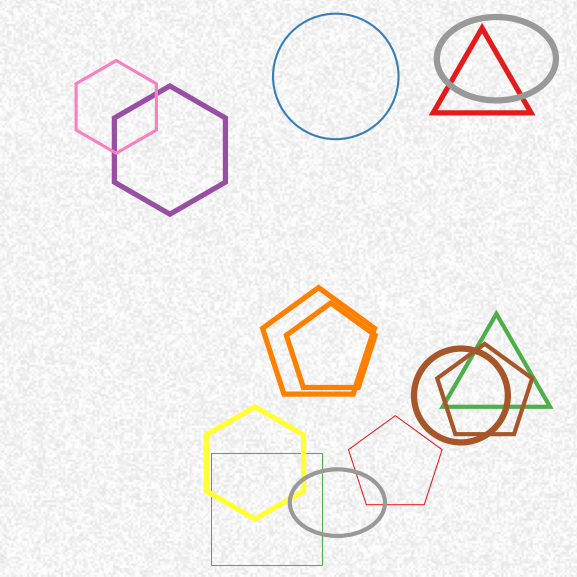[{"shape": "triangle", "thickness": 2.5, "radius": 0.49, "center": [0.835, 0.853]}, {"shape": "pentagon", "thickness": 0.5, "radius": 0.43, "center": [0.684, 0.194]}, {"shape": "circle", "thickness": 1, "radius": 0.54, "center": [0.581, 0.867]}, {"shape": "triangle", "thickness": 2, "radius": 0.54, "center": [0.86, 0.348]}, {"shape": "square", "thickness": 0.5, "radius": 0.48, "center": [0.461, 0.118]}, {"shape": "hexagon", "thickness": 2.5, "radius": 0.56, "center": [0.294, 0.739]}, {"shape": "pentagon", "thickness": 2.5, "radius": 0.4, "center": [0.573, 0.394]}, {"shape": "pentagon", "thickness": 2.5, "radius": 0.51, "center": [0.552, 0.399]}, {"shape": "hexagon", "thickness": 2.5, "radius": 0.49, "center": [0.442, 0.197]}, {"shape": "circle", "thickness": 3, "radius": 0.41, "center": [0.798, 0.314]}, {"shape": "pentagon", "thickness": 2, "radius": 0.43, "center": [0.839, 0.317]}, {"shape": "hexagon", "thickness": 1.5, "radius": 0.4, "center": [0.201, 0.814]}, {"shape": "oval", "thickness": 2, "radius": 0.41, "center": [0.584, 0.129]}, {"shape": "oval", "thickness": 3, "radius": 0.52, "center": [0.86, 0.897]}]